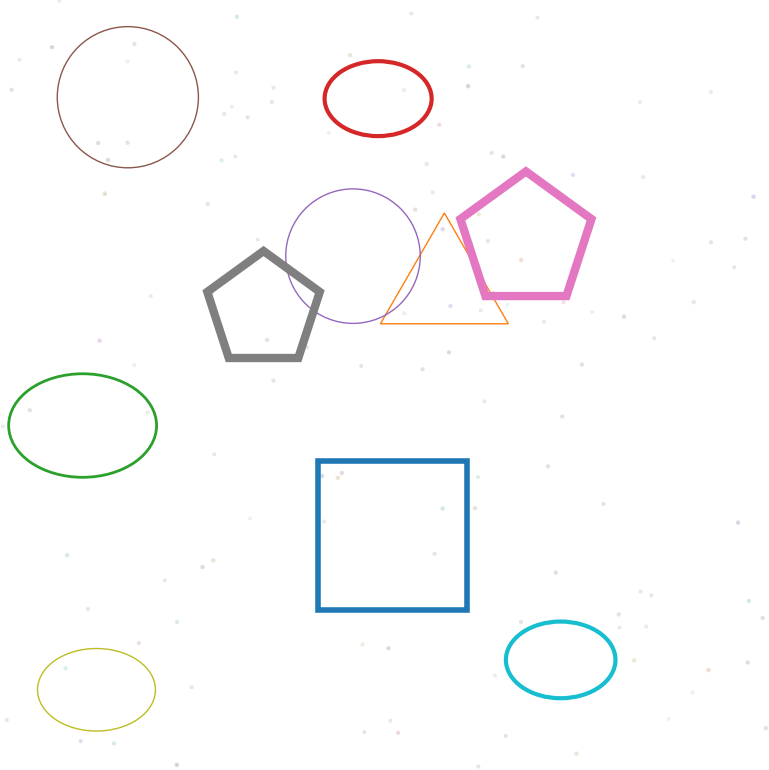[{"shape": "square", "thickness": 2, "radius": 0.49, "center": [0.51, 0.304]}, {"shape": "triangle", "thickness": 0.5, "radius": 0.48, "center": [0.577, 0.627]}, {"shape": "oval", "thickness": 1, "radius": 0.48, "center": [0.107, 0.447]}, {"shape": "oval", "thickness": 1.5, "radius": 0.35, "center": [0.491, 0.872]}, {"shape": "circle", "thickness": 0.5, "radius": 0.44, "center": [0.458, 0.667]}, {"shape": "circle", "thickness": 0.5, "radius": 0.46, "center": [0.166, 0.874]}, {"shape": "pentagon", "thickness": 3, "radius": 0.45, "center": [0.683, 0.688]}, {"shape": "pentagon", "thickness": 3, "radius": 0.38, "center": [0.342, 0.597]}, {"shape": "oval", "thickness": 0.5, "radius": 0.38, "center": [0.125, 0.104]}, {"shape": "oval", "thickness": 1.5, "radius": 0.36, "center": [0.728, 0.143]}]